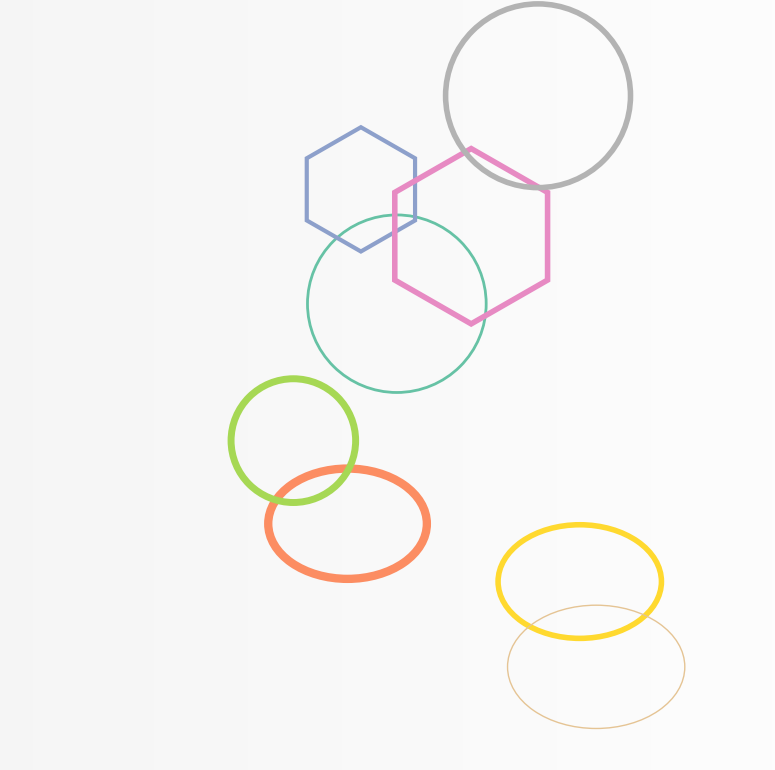[{"shape": "circle", "thickness": 1, "radius": 0.58, "center": [0.512, 0.606]}, {"shape": "oval", "thickness": 3, "radius": 0.51, "center": [0.448, 0.32]}, {"shape": "hexagon", "thickness": 1.5, "radius": 0.4, "center": [0.466, 0.754]}, {"shape": "hexagon", "thickness": 2, "radius": 0.57, "center": [0.608, 0.693]}, {"shape": "circle", "thickness": 2.5, "radius": 0.4, "center": [0.379, 0.428]}, {"shape": "oval", "thickness": 2, "radius": 0.53, "center": [0.748, 0.245]}, {"shape": "oval", "thickness": 0.5, "radius": 0.57, "center": [0.769, 0.134]}, {"shape": "circle", "thickness": 2, "radius": 0.6, "center": [0.694, 0.876]}]